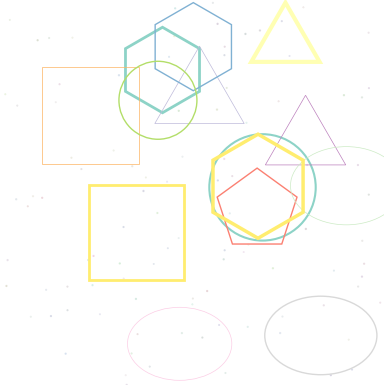[{"shape": "hexagon", "thickness": 2, "radius": 0.56, "center": [0.422, 0.818]}, {"shape": "circle", "thickness": 1.5, "radius": 0.69, "center": [0.682, 0.513]}, {"shape": "triangle", "thickness": 3, "radius": 0.51, "center": [0.741, 0.891]}, {"shape": "triangle", "thickness": 0.5, "radius": 0.67, "center": [0.518, 0.746]}, {"shape": "pentagon", "thickness": 1, "radius": 0.55, "center": [0.668, 0.454]}, {"shape": "hexagon", "thickness": 1, "radius": 0.57, "center": [0.502, 0.879]}, {"shape": "square", "thickness": 0.5, "radius": 0.63, "center": [0.235, 0.699]}, {"shape": "circle", "thickness": 1, "radius": 0.51, "center": [0.41, 0.74]}, {"shape": "oval", "thickness": 0.5, "radius": 0.68, "center": [0.467, 0.107]}, {"shape": "oval", "thickness": 1, "radius": 0.73, "center": [0.833, 0.129]}, {"shape": "triangle", "thickness": 0.5, "radius": 0.6, "center": [0.794, 0.632]}, {"shape": "oval", "thickness": 0.5, "radius": 0.73, "center": [0.9, 0.518]}, {"shape": "square", "thickness": 2, "radius": 0.62, "center": [0.353, 0.396]}, {"shape": "hexagon", "thickness": 2.5, "radius": 0.68, "center": [0.67, 0.516]}]